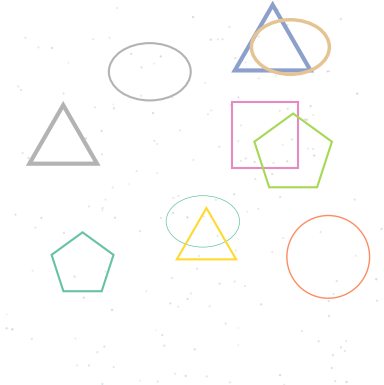[{"shape": "pentagon", "thickness": 1.5, "radius": 0.42, "center": [0.214, 0.312]}, {"shape": "oval", "thickness": 0.5, "radius": 0.48, "center": [0.527, 0.425]}, {"shape": "circle", "thickness": 1, "radius": 0.54, "center": [0.853, 0.333]}, {"shape": "triangle", "thickness": 3, "radius": 0.57, "center": [0.708, 0.874]}, {"shape": "square", "thickness": 1.5, "radius": 0.43, "center": [0.688, 0.65]}, {"shape": "pentagon", "thickness": 1.5, "radius": 0.53, "center": [0.761, 0.599]}, {"shape": "triangle", "thickness": 1.5, "radius": 0.44, "center": [0.536, 0.371]}, {"shape": "oval", "thickness": 2.5, "radius": 0.51, "center": [0.754, 0.878]}, {"shape": "triangle", "thickness": 3, "radius": 0.51, "center": [0.164, 0.626]}, {"shape": "oval", "thickness": 1.5, "radius": 0.53, "center": [0.389, 0.814]}]